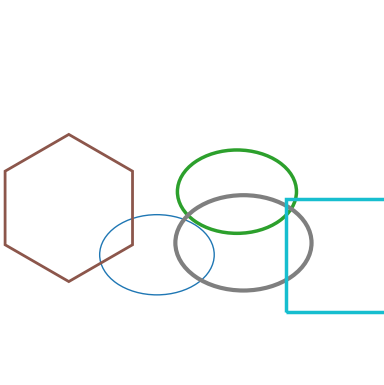[{"shape": "oval", "thickness": 1, "radius": 0.74, "center": [0.408, 0.338]}, {"shape": "oval", "thickness": 2.5, "radius": 0.77, "center": [0.615, 0.502]}, {"shape": "hexagon", "thickness": 2, "radius": 0.96, "center": [0.179, 0.46]}, {"shape": "oval", "thickness": 3, "radius": 0.88, "center": [0.632, 0.369]}, {"shape": "square", "thickness": 2.5, "radius": 0.73, "center": [0.889, 0.337]}]